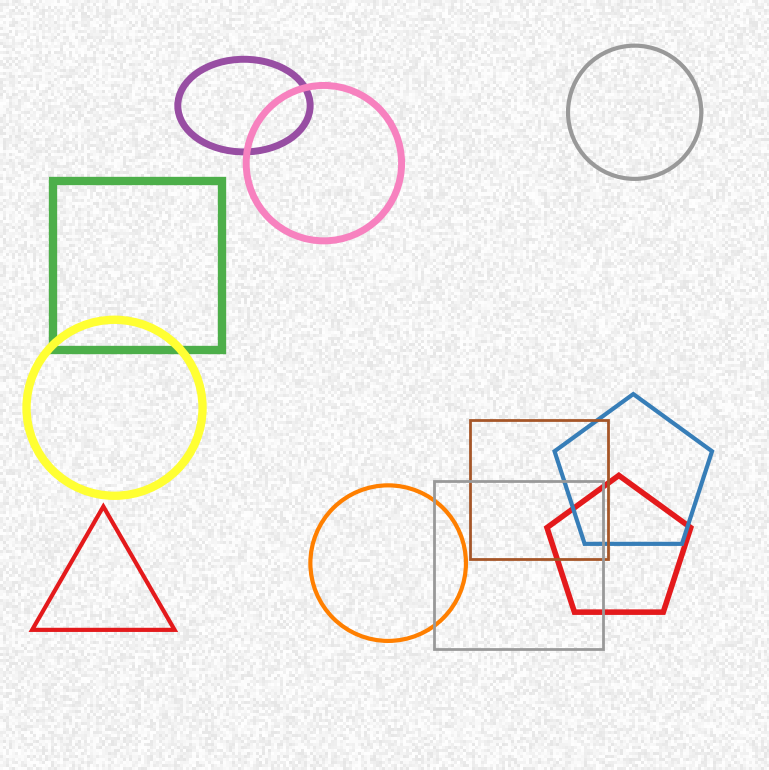[{"shape": "pentagon", "thickness": 2, "radius": 0.49, "center": [0.804, 0.284]}, {"shape": "triangle", "thickness": 1.5, "radius": 0.53, "center": [0.134, 0.235]}, {"shape": "pentagon", "thickness": 1.5, "radius": 0.54, "center": [0.822, 0.381]}, {"shape": "square", "thickness": 3, "radius": 0.55, "center": [0.179, 0.655]}, {"shape": "oval", "thickness": 2.5, "radius": 0.43, "center": [0.317, 0.863]}, {"shape": "circle", "thickness": 1.5, "radius": 0.51, "center": [0.504, 0.269]}, {"shape": "circle", "thickness": 3, "radius": 0.57, "center": [0.149, 0.47]}, {"shape": "square", "thickness": 1, "radius": 0.45, "center": [0.7, 0.364]}, {"shape": "circle", "thickness": 2.5, "radius": 0.5, "center": [0.421, 0.788]}, {"shape": "circle", "thickness": 1.5, "radius": 0.43, "center": [0.824, 0.854]}, {"shape": "square", "thickness": 1, "radius": 0.55, "center": [0.673, 0.266]}]